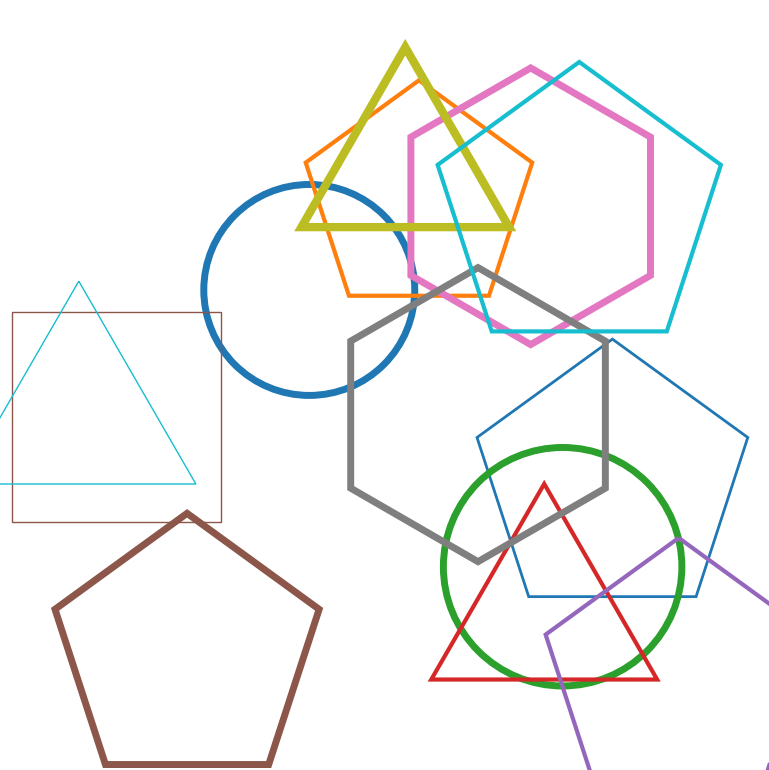[{"shape": "circle", "thickness": 2.5, "radius": 0.68, "center": [0.402, 0.623]}, {"shape": "pentagon", "thickness": 1, "radius": 0.92, "center": [0.795, 0.375]}, {"shape": "pentagon", "thickness": 1.5, "radius": 0.77, "center": [0.544, 0.741]}, {"shape": "circle", "thickness": 2.5, "radius": 0.77, "center": [0.731, 0.264]}, {"shape": "triangle", "thickness": 1.5, "radius": 0.85, "center": [0.707, 0.202]}, {"shape": "pentagon", "thickness": 1.5, "radius": 0.91, "center": [0.881, 0.12]}, {"shape": "square", "thickness": 0.5, "radius": 0.68, "center": [0.152, 0.458]}, {"shape": "pentagon", "thickness": 2.5, "radius": 0.9, "center": [0.243, 0.153]}, {"shape": "hexagon", "thickness": 2.5, "radius": 0.9, "center": [0.689, 0.732]}, {"shape": "hexagon", "thickness": 2.5, "radius": 0.95, "center": [0.621, 0.461]}, {"shape": "triangle", "thickness": 3, "radius": 0.78, "center": [0.526, 0.783]}, {"shape": "pentagon", "thickness": 1.5, "radius": 0.97, "center": [0.752, 0.726]}, {"shape": "triangle", "thickness": 0.5, "radius": 0.88, "center": [0.102, 0.459]}]